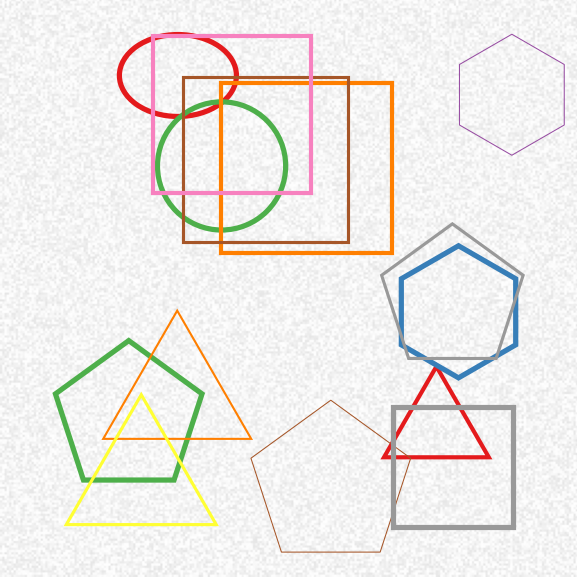[{"shape": "oval", "thickness": 2.5, "radius": 0.51, "center": [0.308, 0.868]}, {"shape": "triangle", "thickness": 2, "radius": 0.52, "center": [0.756, 0.26]}, {"shape": "hexagon", "thickness": 2.5, "radius": 0.57, "center": [0.794, 0.459]}, {"shape": "circle", "thickness": 2.5, "radius": 0.55, "center": [0.384, 0.712]}, {"shape": "pentagon", "thickness": 2.5, "radius": 0.67, "center": [0.223, 0.276]}, {"shape": "hexagon", "thickness": 0.5, "radius": 0.52, "center": [0.886, 0.835]}, {"shape": "square", "thickness": 2, "radius": 0.74, "center": [0.531, 0.708]}, {"shape": "triangle", "thickness": 1, "radius": 0.74, "center": [0.307, 0.313]}, {"shape": "triangle", "thickness": 1.5, "radius": 0.75, "center": [0.245, 0.166]}, {"shape": "pentagon", "thickness": 0.5, "radius": 0.73, "center": [0.573, 0.161]}, {"shape": "square", "thickness": 1.5, "radius": 0.71, "center": [0.459, 0.723]}, {"shape": "square", "thickness": 2, "radius": 0.68, "center": [0.401, 0.801]}, {"shape": "pentagon", "thickness": 1.5, "radius": 0.64, "center": [0.783, 0.483]}, {"shape": "square", "thickness": 2.5, "radius": 0.52, "center": [0.784, 0.19]}]